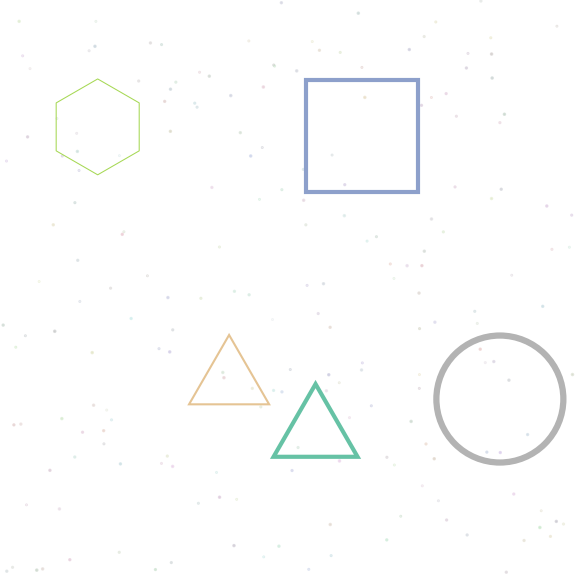[{"shape": "triangle", "thickness": 2, "radius": 0.42, "center": [0.546, 0.25]}, {"shape": "square", "thickness": 2, "radius": 0.49, "center": [0.627, 0.763]}, {"shape": "hexagon", "thickness": 0.5, "radius": 0.42, "center": [0.169, 0.779]}, {"shape": "triangle", "thickness": 1, "radius": 0.4, "center": [0.397, 0.339]}, {"shape": "circle", "thickness": 3, "radius": 0.55, "center": [0.866, 0.308]}]